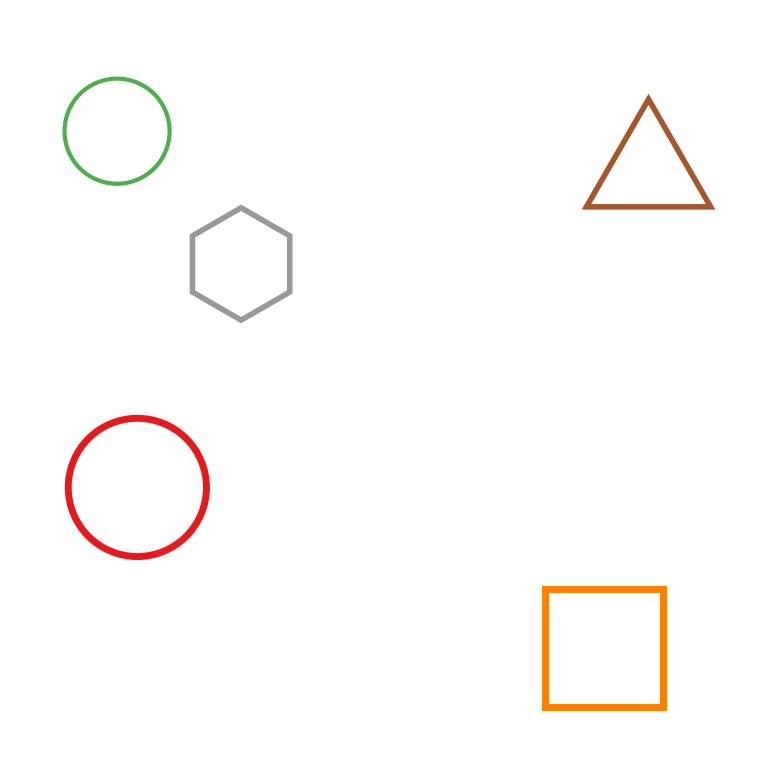[{"shape": "circle", "thickness": 2.5, "radius": 0.45, "center": [0.178, 0.367]}, {"shape": "circle", "thickness": 1.5, "radius": 0.34, "center": [0.152, 0.83]}, {"shape": "square", "thickness": 2.5, "radius": 0.38, "center": [0.784, 0.159]}, {"shape": "triangle", "thickness": 2, "radius": 0.47, "center": [0.842, 0.778]}, {"shape": "hexagon", "thickness": 2, "radius": 0.36, "center": [0.313, 0.657]}]